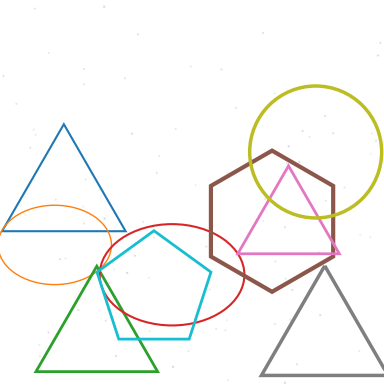[{"shape": "triangle", "thickness": 1.5, "radius": 0.93, "center": [0.166, 0.492]}, {"shape": "oval", "thickness": 1, "radius": 0.74, "center": [0.142, 0.364]}, {"shape": "triangle", "thickness": 2, "radius": 0.91, "center": [0.251, 0.126]}, {"shape": "oval", "thickness": 1.5, "radius": 0.94, "center": [0.447, 0.286]}, {"shape": "hexagon", "thickness": 3, "radius": 0.92, "center": [0.707, 0.425]}, {"shape": "triangle", "thickness": 2, "radius": 0.76, "center": [0.749, 0.417]}, {"shape": "triangle", "thickness": 2.5, "radius": 0.95, "center": [0.843, 0.12]}, {"shape": "circle", "thickness": 2.5, "radius": 0.86, "center": [0.82, 0.605]}, {"shape": "pentagon", "thickness": 2, "radius": 0.78, "center": [0.4, 0.245]}]